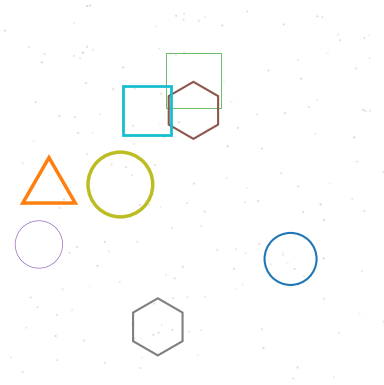[{"shape": "circle", "thickness": 1.5, "radius": 0.34, "center": [0.755, 0.327]}, {"shape": "triangle", "thickness": 2.5, "radius": 0.39, "center": [0.127, 0.512]}, {"shape": "square", "thickness": 0.5, "radius": 0.35, "center": [0.502, 0.791]}, {"shape": "circle", "thickness": 0.5, "radius": 0.31, "center": [0.101, 0.365]}, {"shape": "hexagon", "thickness": 1.5, "radius": 0.37, "center": [0.502, 0.713]}, {"shape": "hexagon", "thickness": 1.5, "radius": 0.37, "center": [0.41, 0.151]}, {"shape": "circle", "thickness": 2.5, "radius": 0.42, "center": [0.313, 0.521]}, {"shape": "square", "thickness": 2, "radius": 0.31, "center": [0.382, 0.713]}]